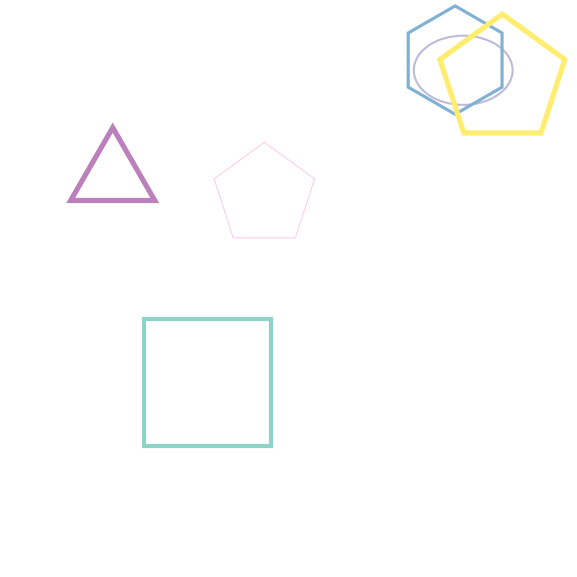[{"shape": "square", "thickness": 2, "radius": 0.55, "center": [0.359, 0.336]}, {"shape": "oval", "thickness": 1, "radius": 0.43, "center": [0.802, 0.877]}, {"shape": "hexagon", "thickness": 1.5, "radius": 0.47, "center": [0.788, 0.895]}, {"shape": "pentagon", "thickness": 0.5, "radius": 0.46, "center": [0.458, 0.661]}, {"shape": "triangle", "thickness": 2.5, "radius": 0.42, "center": [0.195, 0.694]}, {"shape": "pentagon", "thickness": 2.5, "radius": 0.57, "center": [0.87, 0.861]}]